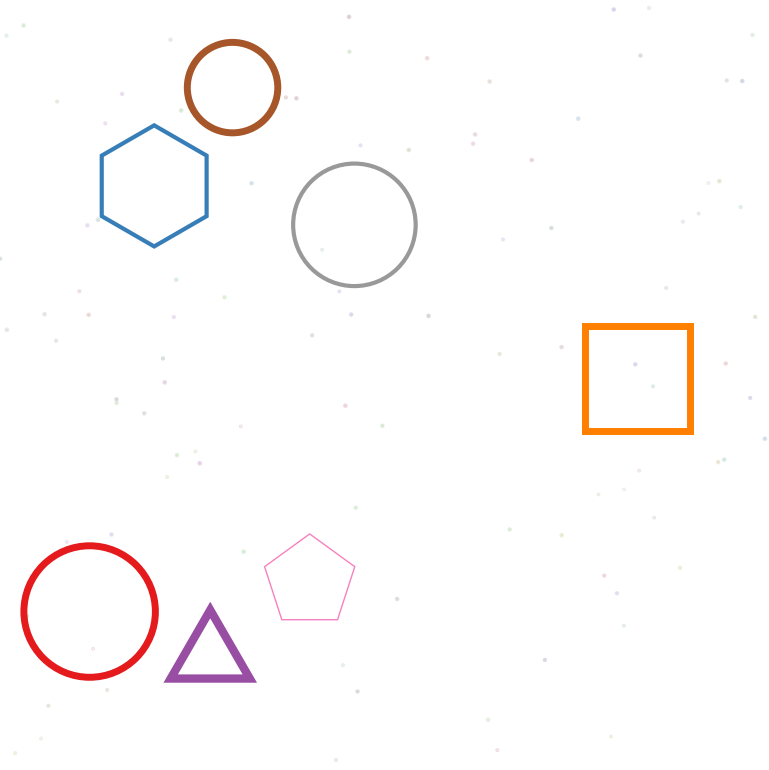[{"shape": "circle", "thickness": 2.5, "radius": 0.43, "center": [0.116, 0.206]}, {"shape": "hexagon", "thickness": 1.5, "radius": 0.39, "center": [0.2, 0.759]}, {"shape": "triangle", "thickness": 3, "radius": 0.3, "center": [0.273, 0.148]}, {"shape": "square", "thickness": 2.5, "radius": 0.34, "center": [0.828, 0.509]}, {"shape": "circle", "thickness": 2.5, "radius": 0.29, "center": [0.302, 0.886]}, {"shape": "pentagon", "thickness": 0.5, "radius": 0.31, "center": [0.402, 0.245]}, {"shape": "circle", "thickness": 1.5, "radius": 0.4, "center": [0.46, 0.708]}]